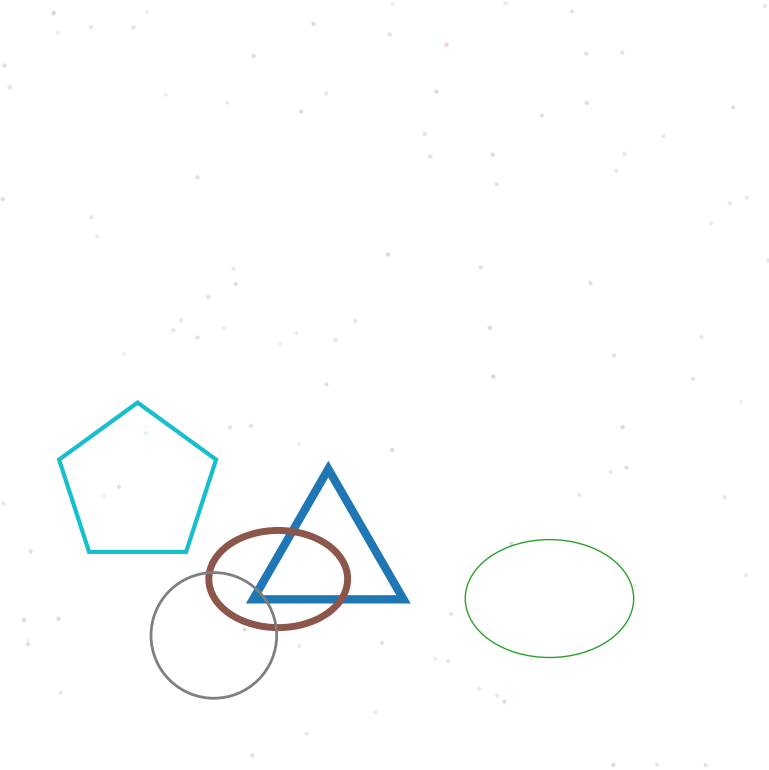[{"shape": "triangle", "thickness": 3, "radius": 0.56, "center": [0.426, 0.278]}, {"shape": "oval", "thickness": 0.5, "radius": 0.55, "center": [0.714, 0.223]}, {"shape": "oval", "thickness": 2.5, "radius": 0.45, "center": [0.361, 0.248]}, {"shape": "circle", "thickness": 1, "radius": 0.41, "center": [0.278, 0.175]}, {"shape": "pentagon", "thickness": 1.5, "radius": 0.54, "center": [0.179, 0.37]}]